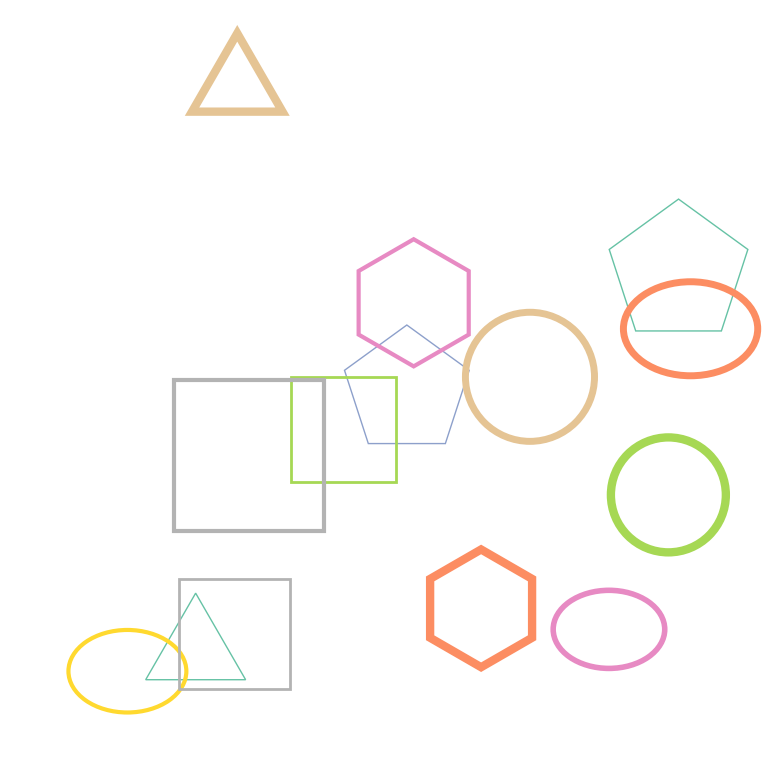[{"shape": "triangle", "thickness": 0.5, "radius": 0.37, "center": [0.254, 0.155]}, {"shape": "pentagon", "thickness": 0.5, "radius": 0.47, "center": [0.881, 0.647]}, {"shape": "hexagon", "thickness": 3, "radius": 0.38, "center": [0.625, 0.21]}, {"shape": "oval", "thickness": 2.5, "radius": 0.44, "center": [0.897, 0.573]}, {"shape": "pentagon", "thickness": 0.5, "radius": 0.43, "center": [0.528, 0.493]}, {"shape": "hexagon", "thickness": 1.5, "radius": 0.41, "center": [0.537, 0.607]}, {"shape": "oval", "thickness": 2, "radius": 0.36, "center": [0.791, 0.183]}, {"shape": "circle", "thickness": 3, "radius": 0.37, "center": [0.868, 0.357]}, {"shape": "square", "thickness": 1, "radius": 0.34, "center": [0.446, 0.442]}, {"shape": "oval", "thickness": 1.5, "radius": 0.38, "center": [0.165, 0.128]}, {"shape": "circle", "thickness": 2.5, "radius": 0.42, "center": [0.688, 0.511]}, {"shape": "triangle", "thickness": 3, "radius": 0.34, "center": [0.308, 0.889]}, {"shape": "square", "thickness": 1, "radius": 0.36, "center": [0.305, 0.176]}, {"shape": "square", "thickness": 1.5, "radius": 0.49, "center": [0.324, 0.408]}]